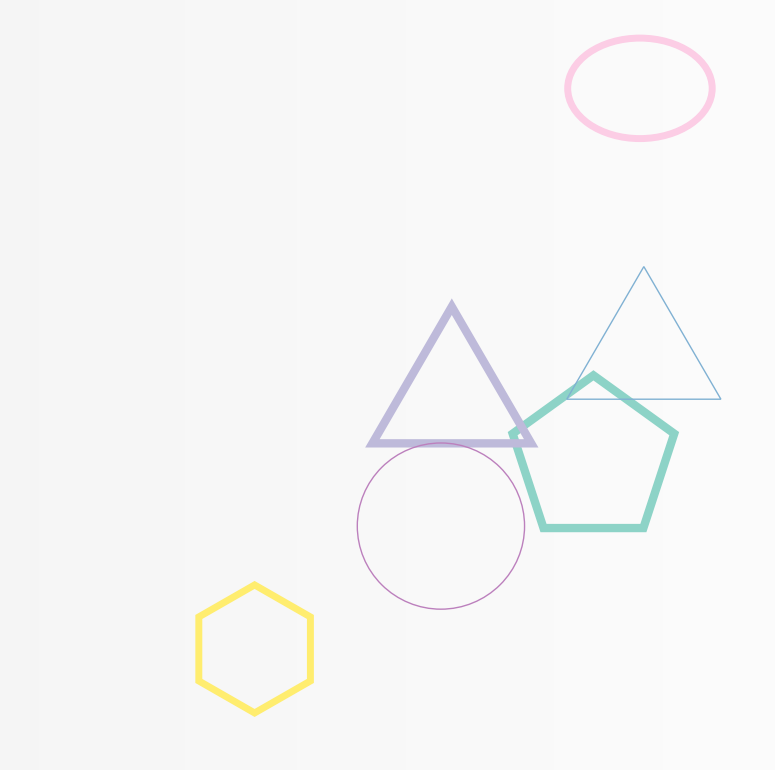[{"shape": "pentagon", "thickness": 3, "radius": 0.55, "center": [0.766, 0.403]}, {"shape": "triangle", "thickness": 3, "radius": 0.59, "center": [0.583, 0.483]}, {"shape": "triangle", "thickness": 0.5, "radius": 0.57, "center": [0.831, 0.539]}, {"shape": "oval", "thickness": 2.5, "radius": 0.47, "center": [0.826, 0.885]}, {"shape": "circle", "thickness": 0.5, "radius": 0.54, "center": [0.569, 0.317]}, {"shape": "hexagon", "thickness": 2.5, "radius": 0.42, "center": [0.329, 0.157]}]